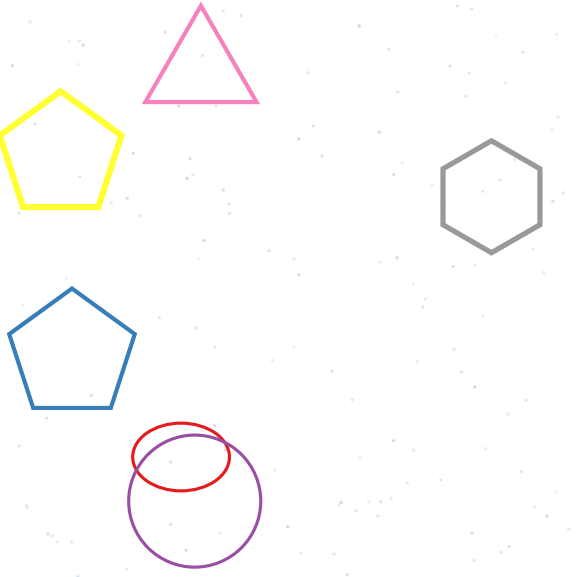[{"shape": "oval", "thickness": 1.5, "radius": 0.42, "center": [0.314, 0.208]}, {"shape": "pentagon", "thickness": 2, "radius": 0.57, "center": [0.125, 0.385]}, {"shape": "circle", "thickness": 1.5, "radius": 0.57, "center": [0.337, 0.131]}, {"shape": "pentagon", "thickness": 3, "radius": 0.55, "center": [0.105, 0.73]}, {"shape": "triangle", "thickness": 2, "radius": 0.56, "center": [0.348, 0.878]}, {"shape": "hexagon", "thickness": 2.5, "radius": 0.48, "center": [0.851, 0.658]}]